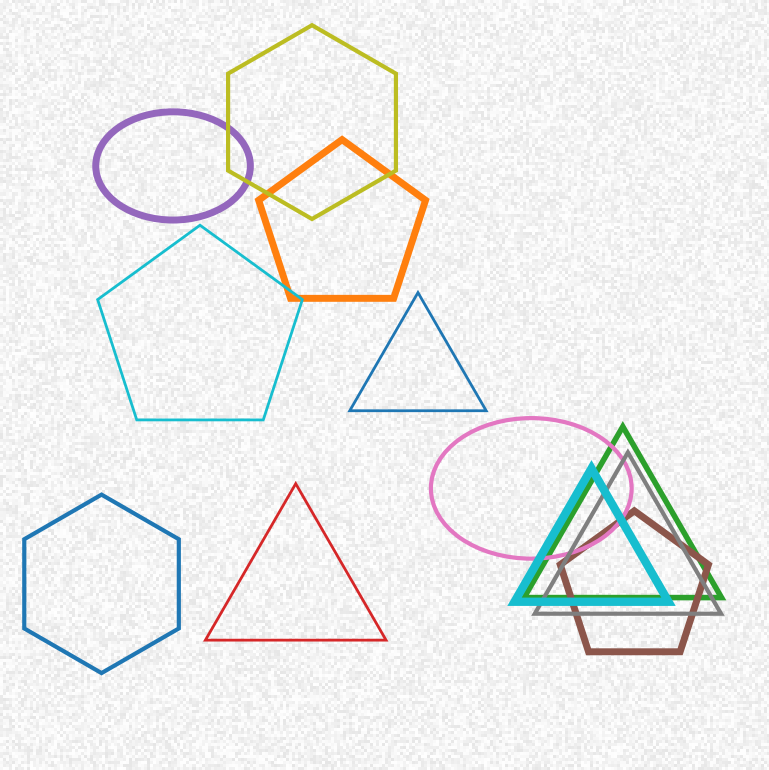[{"shape": "triangle", "thickness": 1, "radius": 0.51, "center": [0.543, 0.518]}, {"shape": "hexagon", "thickness": 1.5, "radius": 0.58, "center": [0.132, 0.242]}, {"shape": "pentagon", "thickness": 2.5, "radius": 0.57, "center": [0.444, 0.705]}, {"shape": "triangle", "thickness": 2, "radius": 0.74, "center": [0.809, 0.298]}, {"shape": "triangle", "thickness": 1, "radius": 0.68, "center": [0.384, 0.236]}, {"shape": "oval", "thickness": 2.5, "radius": 0.5, "center": [0.225, 0.785]}, {"shape": "pentagon", "thickness": 2.5, "radius": 0.51, "center": [0.824, 0.235]}, {"shape": "oval", "thickness": 1.5, "radius": 0.65, "center": [0.69, 0.366]}, {"shape": "triangle", "thickness": 1.5, "radius": 0.7, "center": [0.815, 0.273]}, {"shape": "hexagon", "thickness": 1.5, "radius": 0.63, "center": [0.405, 0.841]}, {"shape": "triangle", "thickness": 3, "radius": 0.58, "center": [0.768, 0.276]}, {"shape": "pentagon", "thickness": 1, "radius": 0.7, "center": [0.26, 0.568]}]